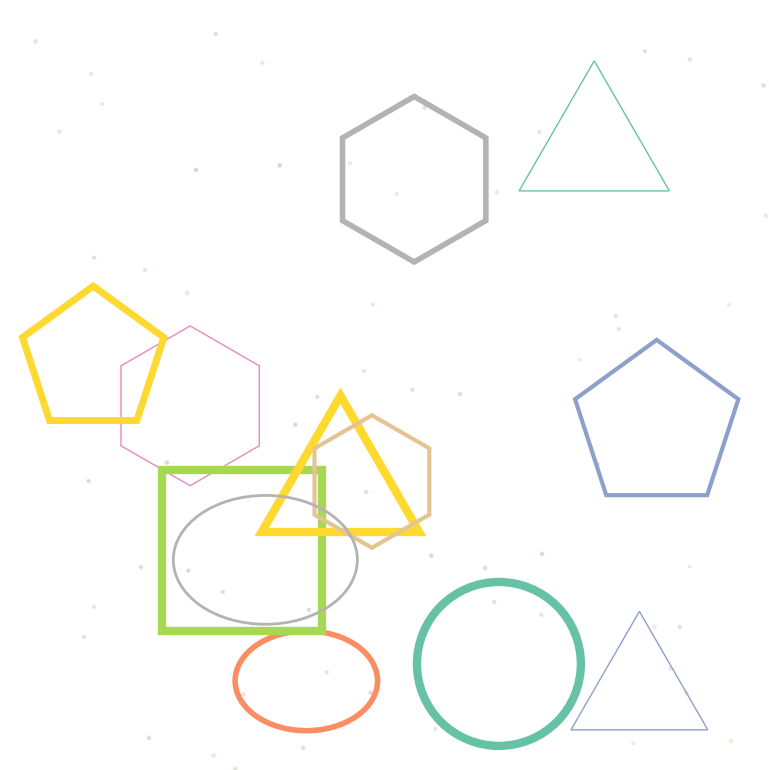[{"shape": "circle", "thickness": 3, "radius": 0.53, "center": [0.648, 0.138]}, {"shape": "triangle", "thickness": 0.5, "radius": 0.56, "center": [0.772, 0.808]}, {"shape": "oval", "thickness": 2, "radius": 0.46, "center": [0.398, 0.116]}, {"shape": "pentagon", "thickness": 1.5, "radius": 0.56, "center": [0.853, 0.447]}, {"shape": "triangle", "thickness": 0.5, "radius": 0.51, "center": [0.83, 0.103]}, {"shape": "hexagon", "thickness": 0.5, "radius": 0.52, "center": [0.247, 0.473]}, {"shape": "square", "thickness": 3, "radius": 0.52, "center": [0.314, 0.285]}, {"shape": "pentagon", "thickness": 2.5, "radius": 0.48, "center": [0.121, 0.532]}, {"shape": "triangle", "thickness": 3, "radius": 0.59, "center": [0.442, 0.368]}, {"shape": "hexagon", "thickness": 1.5, "radius": 0.43, "center": [0.483, 0.375]}, {"shape": "oval", "thickness": 1, "radius": 0.6, "center": [0.345, 0.273]}, {"shape": "hexagon", "thickness": 2, "radius": 0.54, "center": [0.538, 0.767]}]